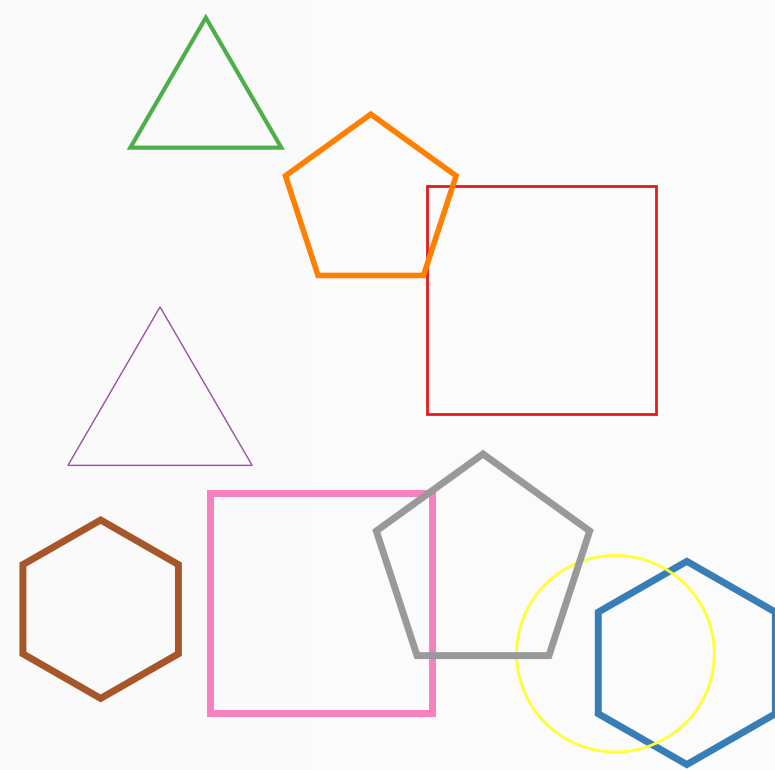[{"shape": "square", "thickness": 1, "radius": 0.74, "center": [0.699, 0.611]}, {"shape": "hexagon", "thickness": 2.5, "radius": 0.66, "center": [0.886, 0.139]}, {"shape": "triangle", "thickness": 1.5, "radius": 0.56, "center": [0.266, 0.864]}, {"shape": "triangle", "thickness": 0.5, "radius": 0.69, "center": [0.207, 0.464]}, {"shape": "pentagon", "thickness": 2, "radius": 0.58, "center": [0.478, 0.736]}, {"shape": "circle", "thickness": 1, "radius": 0.64, "center": [0.794, 0.151]}, {"shape": "hexagon", "thickness": 2.5, "radius": 0.58, "center": [0.13, 0.209]}, {"shape": "square", "thickness": 2.5, "radius": 0.71, "center": [0.414, 0.217]}, {"shape": "pentagon", "thickness": 2.5, "radius": 0.72, "center": [0.623, 0.266]}]